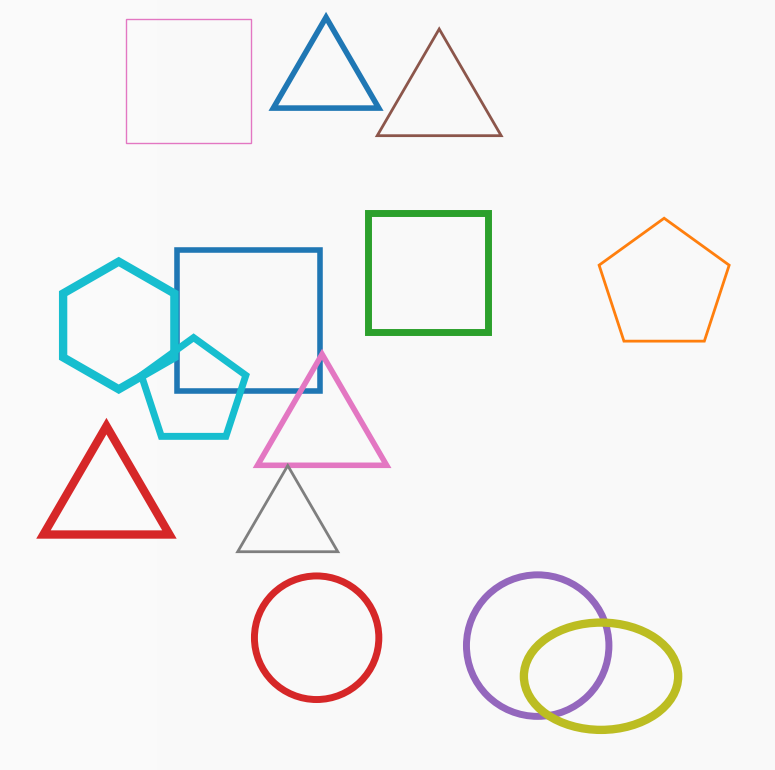[{"shape": "triangle", "thickness": 2, "radius": 0.39, "center": [0.421, 0.899]}, {"shape": "square", "thickness": 2, "radius": 0.46, "center": [0.321, 0.584]}, {"shape": "pentagon", "thickness": 1, "radius": 0.44, "center": [0.857, 0.628]}, {"shape": "square", "thickness": 2.5, "radius": 0.39, "center": [0.553, 0.646]}, {"shape": "triangle", "thickness": 3, "radius": 0.47, "center": [0.137, 0.353]}, {"shape": "circle", "thickness": 2.5, "radius": 0.4, "center": [0.409, 0.172]}, {"shape": "circle", "thickness": 2.5, "radius": 0.46, "center": [0.694, 0.162]}, {"shape": "triangle", "thickness": 1, "radius": 0.46, "center": [0.567, 0.87]}, {"shape": "triangle", "thickness": 2, "radius": 0.48, "center": [0.416, 0.444]}, {"shape": "square", "thickness": 0.5, "radius": 0.4, "center": [0.243, 0.894]}, {"shape": "triangle", "thickness": 1, "radius": 0.37, "center": [0.371, 0.321]}, {"shape": "oval", "thickness": 3, "radius": 0.5, "center": [0.776, 0.122]}, {"shape": "pentagon", "thickness": 2.5, "radius": 0.35, "center": [0.25, 0.491]}, {"shape": "hexagon", "thickness": 3, "radius": 0.41, "center": [0.153, 0.577]}]